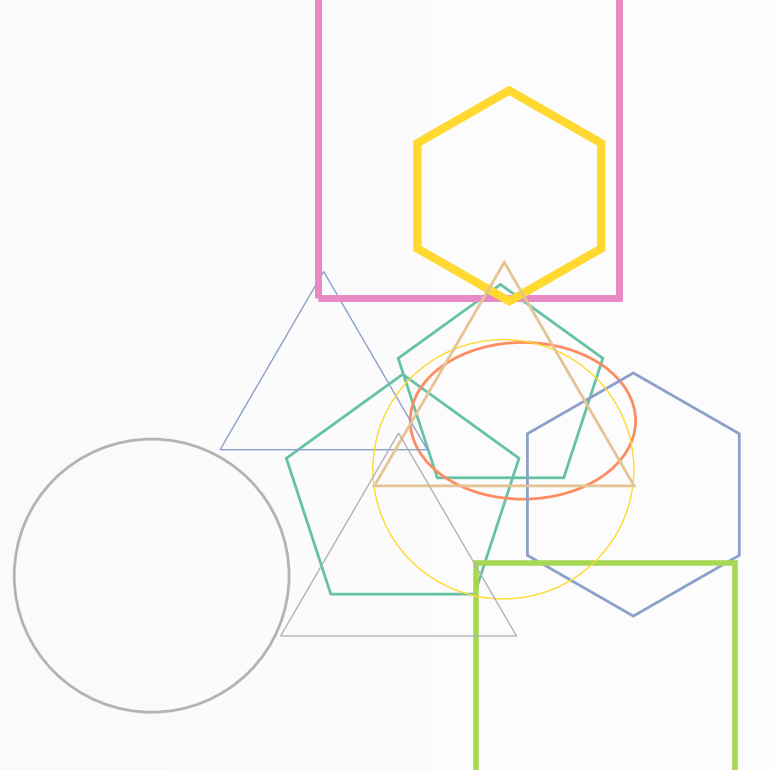[{"shape": "pentagon", "thickness": 1, "radius": 0.69, "center": [0.646, 0.492]}, {"shape": "pentagon", "thickness": 1, "radius": 0.79, "center": [0.52, 0.356]}, {"shape": "oval", "thickness": 1, "radius": 0.73, "center": [0.675, 0.454]}, {"shape": "triangle", "thickness": 0.5, "radius": 0.77, "center": [0.418, 0.493]}, {"shape": "hexagon", "thickness": 1, "radius": 0.79, "center": [0.817, 0.358]}, {"shape": "square", "thickness": 2.5, "radius": 0.97, "center": [0.605, 0.808]}, {"shape": "square", "thickness": 2, "radius": 0.84, "center": [0.781, 0.101]}, {"shape": "hexagon", "thickness": 3, "radius": 0.68, "center": [0.657, 0.746]}, {"shape": "circle", "thickness": 0.5, "radius": 0.84, "center": [0.649, 0.391]}, {"shape": "triangle", "thickness": 1, "radius": 0.97, "center": [0.651, 0.466]}, {"shape": "triangle", "thickness": 0.5, "radius": 0.88, "center": [0.514, 0.262]}, {"shape": "circle", "thickness": 1, "radius": 0.89, "center": [0.196, 0.252]}]